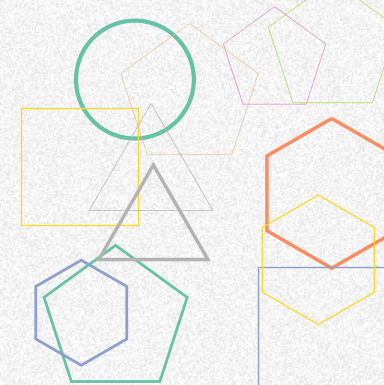[{"shape": "circle", "thickness": 3, "radius": 0.77, "center": [0.35, 0.793]}, {"shape": "pentagon", "thickness": 2, "radius": 0.98, "center": [0.3, 0.167]}, {"shape": "hexagon", "thickness": 2.5, "radius": 0.97, "center": [0.862, 0.498]}, {"shape": "hexagon", "thickness": 2, "radius": 0.68, "center": [0.211, 0.188]}, {"shape": "square", "thickness": 1, "radius": 0.9, "center": [0.85, 0.125]}, {"shape": "pentagon", "thickness": 0.5, "radius": 0.7, "center": [0.713, 0.843]}, {"shape": "pentagon", "thickness": 0.5, "radius": 0.88, "center": [0.864, 0.875]}, {"shape": "square", "thickness": 1, "radius": 0.76, "center": [0.206, 0.569]}, {"shape": "hexagon", "thickness": 1, "radius": 0.84, "center": [0.827, 0.325]}, {"shape": "pentagon", "thickness": 0.5, "radius": 0.94, "center": [0.492, 0.751]}, {"shape": "triangle", "thickness": 2.5, "radius": 0.82, "center": [0.398, 0.408]}, {"shape": "triangle", "thickness": 0.5, "radius": 0.93, "center": [0.392, 0.546]}]